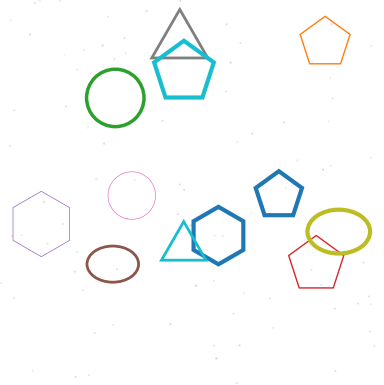[{"shape": "hexagon", "thickness": 3, "radius": 0.37, "center": [0.567, 0.388]}, {"shape": "pentagon", "thickness": 3, "radius": 0.32, "center": [0.724, 0.492]}, {"shape": "pentagon", "thickness": 1, "radius": 0.34, "center": [0.844, 0.889]}, {"shape": "circle", "thickness": 2.5, "radius": 0.37, "center": [0.299, 0.746]}, {"shape": "pentagon", "thickness": 1, "radius": 0.38, "center": [0.821, 0.313]}, {"shape": "hexagon", "thickness": 0.5, "radius": 0.42, "center": [0.107, 0.418]}, {"shape": "oval", "thickness": 2, "radius": 0.34, "center": [0.293, 0.314]}, {"shape": "circle", "thickness": 0.5, "radius": 0.31, "center": [0.342, 0.492]}, {"shape": "triangle", "thickness": 2, "radius": 0.42, "center": [0.467, 0.891]}, {"shape": "oval", "thickness": 3, "radius": 0.41, "center": [0.88, 0.398]}, {"shape": "triangle", "thickness": 2, "radius": 0.33, "center": [0.477, 0.358]}, {"shape": "pentagon", "thickness": 3, "radius": 0.41, "center": [0.478, 0.813]}]